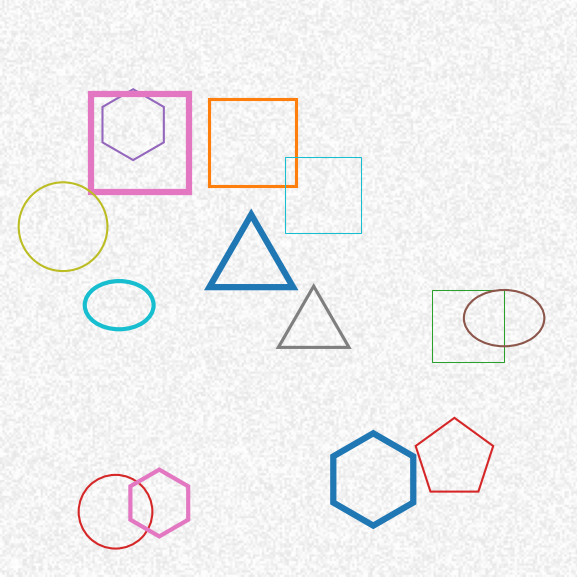[{"shape": "hexagon", "thickness": 3, "radius": 0.4, "center": [0.646, 0.169]}, {"shape": "triangle", "thickness": 3, "radius": 0.42, "center": [0.435, 0.544]}, {"shape": "square", "thickness": 1.5, "radius": 0.38, "center": [0.437, 0.752]}, {"shape": "square", "thickness": 0.5, "radius": 0.31, "center": [0.81, 0.434]}, {"shape": "pentagon", "thickness": 1, "radius": 0.35, "center": [0.787, 0.205]}, {"shape": "circle", "thickness": 1, "radius": 0.32, "center": [0.2, 0.113]}, {"shape": "hexagon", "thickness": 1, "radius": 0.31, "center": [0.231, 0.783]}, {"shape": "oval", "thickness": 1, "radius": 0.35, "center": [0.873, 0.448]}, {"shape": "square", "thickness": 3, "radius": 0.42, "center": [0.242, 0.752]}, {"shape": "hexagon", "thickness": 2, "radius": 0.29, "center": [0.276, 0.128]}, {"shape": "triangle", "thickness": 1.5, "radius": 0.35, "center": [0.543, 0.433]}, {"shape": "circle", "thickness": 1, "radius": 0.38, "center": [0.109, 0.607]}, {"shape": "square", "thickness": 0.5, "radius": 0.33, "center": [0.56, 0.661]}, {"shape": "oval", "thickness": 2, "radius": 0.3, "center": [0.206, 0.471]}]